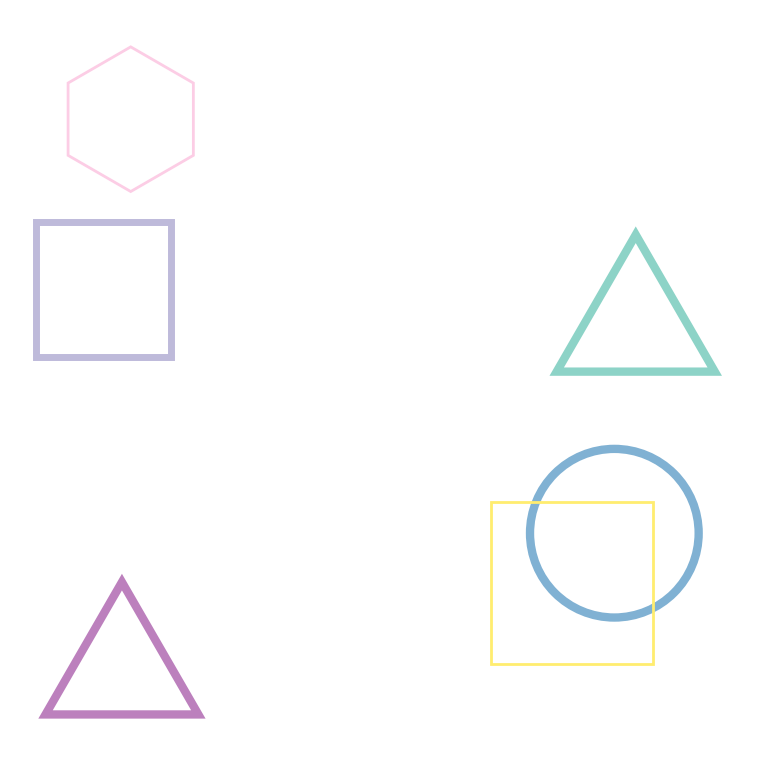[{"shape": "triangle", "thickness": 3, "radius": 0.59, "center": [0.826, 0.577]}, {"shape": "square", "thickness": 2.5, "radius": 0.44, "center": [0.135, 0.624]}, {"shape": "circle", "thickness": 3, "radius": 0.55, "center": [0.798, 0.308]}, {"shape": "hexagon", "thickness": 1, "radius": 0.47, "center": [0.17, 0.845]}, {"shape": "triangle", "thickness": 3, "radius": 0.57, "center": [0.158, 0.129]}, {"shape": "square", "thickness": 1, "radius": 0.53, "center": [0.743, 0.242]}]